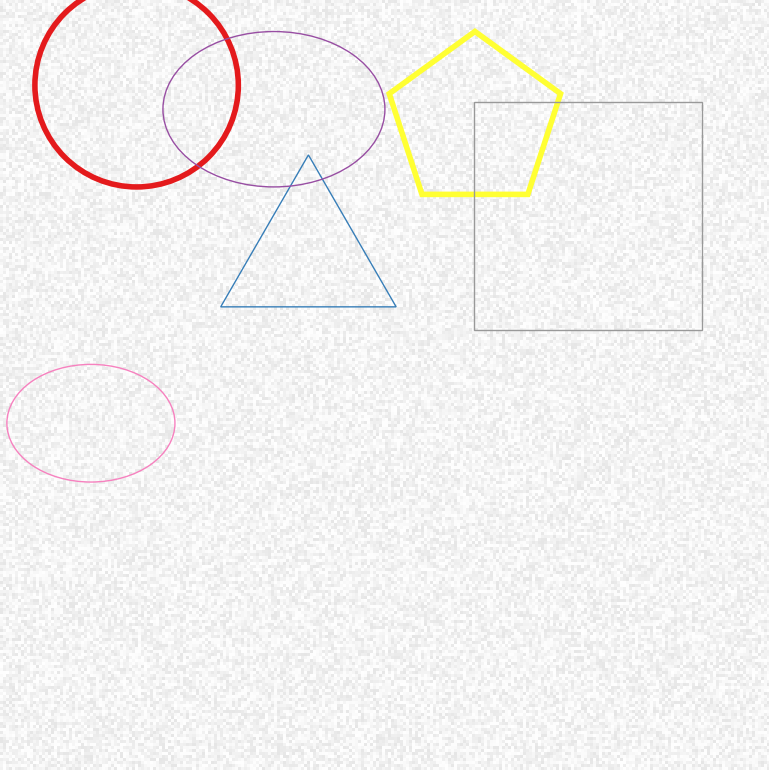[{"shape": "circle", "thickness": 2, "radius": 0.66, "center": [0.177, 0.889]}, {"shape": "triangle", "thickness": 0.5, "radius": 0.66, "center": [0.401, 0.667]}, {"shape": "oval", "thickness": 0.5, "radius": 0.72, "center": [0.356, 0.858]}, {"shape": "pentagon", "thickness": 2, "radius": 0.58, "center": [0.617, 0.842]}, {"shape": "oval", "thickness": 0.5, "radius": 0.55, "center": [0.118, 0.45]}, {"shape": "square", "thickness": 0.5, "radius": 0.74, "center": [0.764, 0.72]}]